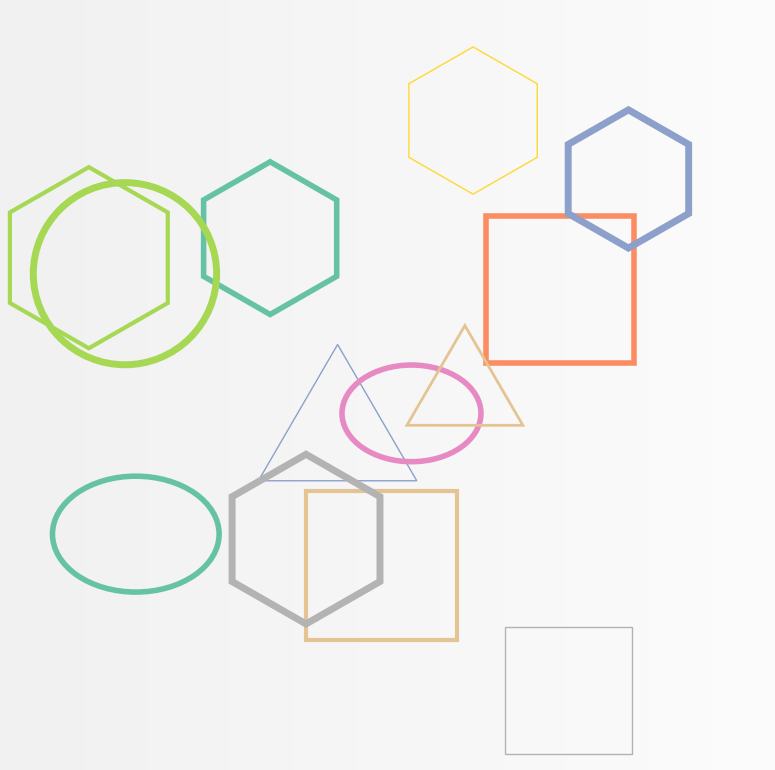[{"shape": "hexagon", "thickness": 2, "radius": 0.5, "center": [0.349, 0.691]}, {"shape": "oval", "thickness": 2, "radius": 0.54, "center": [0.175, 0.306]}, {"shape": "square", "thickness": 2, "radius": 0.48, "center": [0.722, 0.624]}, {"shape": "triangle", "thickness": 0.5, "radius": 0.59, "center": [0.436, 0.435]}, {"shape": "hexagon", "thickness": 2.5, "radius": 0.45, "center": [0.811, 0.768]}, {"shape": "oval", "thickness": 2, "radius": 0.45, "center": [0.531, 0.463]}, {"shape": "hexagon", "thickness": 1.5, "radius": 0.59, "center": [0.115, 0.665]}, {"shape": "circle", "thickness": 2.5, "radius": 0.59, "center": [0.161, 0.645]}, {"shape": "hexagon", "thickness": 0.5, "radius": 0.48, "center": [0.61, 0.843]}, {"shape": "triangle", "thickness": 1, "radius": 0.43, "center": [0.6, 0.491]}, {"shape": "square", "thickness": 1.5, "radius": 0.49, "center": [0.492, 0.265]}, {"shape": "hexagon", "thickness": 2.5, "radius": 0.55, "center": [0.395, 0.3]}, {"shape": "square", "thickness": 0.5, "radius": 0.41, "center": [0.734, 0.103]}]